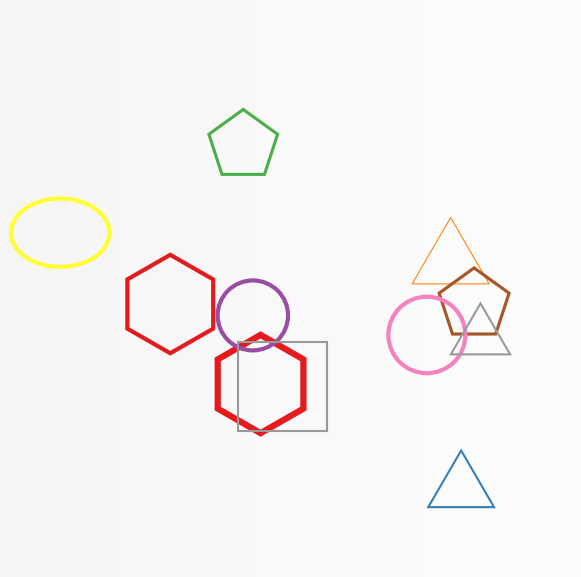[{"shape": "hexagon", "thickness": 2, "radius": 0.43, "center": [0.293, 0.473]}, {"shape": "hexagon", "thickness": 3, "radius": 0.43, "center": [0.448, 0.334]}, {"shape": "triangle", "thickness": 1, "radius": 0.33, "center": [0.793, 0.154]}, {"shape": "pentagon", "thickness": 1.5, "radius": 0.31, "center": [0.418, 0.747]}, {"shape": "circle", "thickness": 2, "radius": 0.3, "center": [0.435, 0.453]}, {"shape": "triangle", "thickness": 0.5, "radius": 0.38, "center": [0.775, 0.546]}, {"shape": "oval", "thickness": 2, "radius": 0.42, "center": [0.104, 0.596]}, {"shape": "pentagon", "thickness": 1.5, "radius": 0.32, "center": [0.816, 0.472]}, {"shape": "circle", "thickness": 2, "radius": 0.33, "center": [0.734, 0.419]}, {"shape": "triangle", "thickness": 1, "radius": 0.29, "center": [0.827, 0.415]}, {"shape": "square", "thickness": 1, "radius": 0.38, "center": [0.486, 0.33]}]